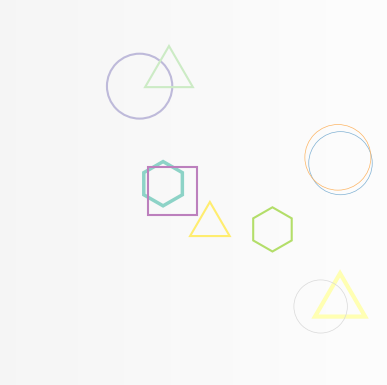[{"shape": "hexagon", "thickness": 2.5, "radius": 0.29, "center": [0.421, 0.523]}, {"shape": "triangle", "thickness": 3, "radius": 0.37, "center": [0.878, 0.215]}, {"shape": "circle", "thickness": 1.5, "radius": 0.42, "center": [0.36, 0.776]}, {"shape": "circle", "thickness": 0.5, "radius": 0.41, "center": [0.879, 0.576]}, {"shape": "circle", "thickness": 0.5, "radius": 0.43, "center": [0.872, 0.591]}, {"shape": "hexagon", "thickness": 1.5, "radius": 0.29, "center": [0.703, 0.404]}, {"shape": "circle", "thickness": 0.5, "radius": 0.34, "center": [0.827, 0.204]}, {"shape": "square", "thickness": 1.5, "radius": 0.31, "center": [0.445, 0.505]}, {"shape": "triangle", "thickness": 1.5, "radius": 0.36, "center": [0.436, 0.809]}, {"shape": "triangle", "thickness": 1.5, "radius": 0.29, "center": [0.542, 0.416]}]